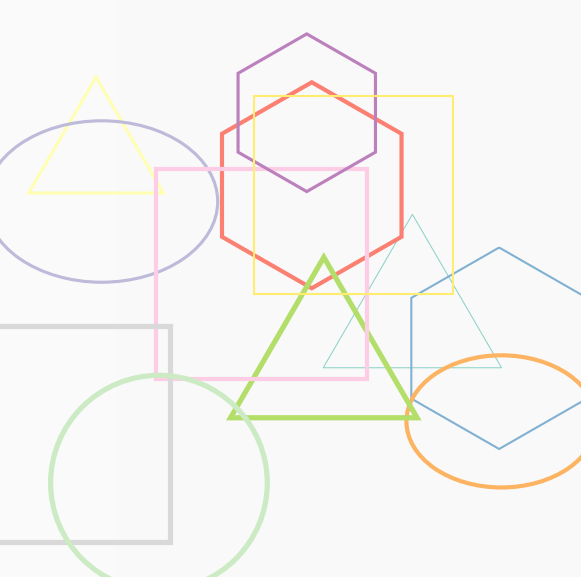[{"shape": "triangle", "thickness": 0.5, "radius": 0.89, "center": [0.709, 0.451]}, {"shape": "triangle", "thickness": 1.5, "radius": 0.67, "center": [0.165, 0.732]}, {"shape": "oval", "thickness": 1.5, "radius": 1.0, "center": [0.175, 0.65]}, {"shape": "hexagon", "thickness": 2, "radius": 0.89, "center": [0.536, 0.678]}, {"shape": "hexagon", "thickness": 1, "radius": 0.87, "center": [0.859, 0.396]}, {"shape": "oval", "thickness": 2, "radius": 0.82, "center": [0.863, 0.269]}, {"shape": "triangle", "thickness": 2.5, "radius": 0.93, "center": [0.557, 0.368]}, {"shape": "square", "thickness": 2, "radius": 0.91, "center": [0.45, 0.524]}, {"shape": "square", "thickness": 2.5, "radius": 0.94, "center": [0.105, 0.247]}, {"shape": "hexagon", "thickness": 1.5, "radius": 0.68, "center": [0.528, 0.804]}, {"shape": "circle", "thickness": 2.5, "radius": 0.93, "center": [0.273, 0.163]}, {"shape": "square", "thickness": 1, "radius": 0.86, "center": [0.608, 0.662]}]